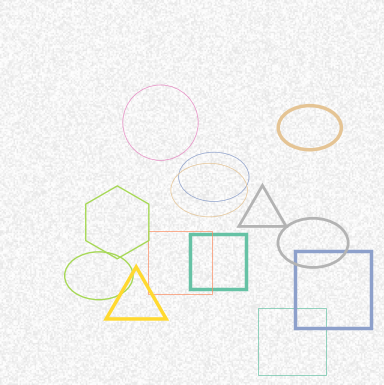[{"shape": "square", "thickness": 2.5, "radius": 0.36, "center": [0.566, 0.321]}, {"shape": "square", "thickness": 0.5, "radius": 0.44, "center": [0.759, 0.113]}, {"shape": "square", "thickness": 0.5, "radius": 0.41, "center": [0.467, 0.318]}, {"shape": "square", "thickness": 2.5, "radius": 0.5, "center": [0.865, 0.249]}, {"shape": "oval", "thickness": 0.5, "radius": 0.46, "center": [0.555, 0.541]}, {"shape": "circle", "thickness": 0.5, "radius": 0.49, "center": [0.417, 0.681]}, {"shape": "hexagon", "thickness": 1, "radius": 0.47, "center": [0.305, 0.422]}, {"shape": "oval", "thickness": 1, "radius": 0.44, "center": [0.257, 0.284]}, {"shape": "triangle", "thickness": 2.5, "radius": 0.45, "center": [0.354, 0.217]}, {"shape": "oval", "thickness": 2.5, "radius": 0.41, "center": [0.805, 0.668]}, {"shape": "oval", "thickness": 0.5, "radius": 0.5, "center": [0.543, 0.506]}, {"shape": "triangle", "thickness": 2, "radius": 0.35, "center": [0.682, 0.447]}, {"shape": "oval", "thickness": 2, "radius": 0.46, "center": [0.813, 0.369]}]